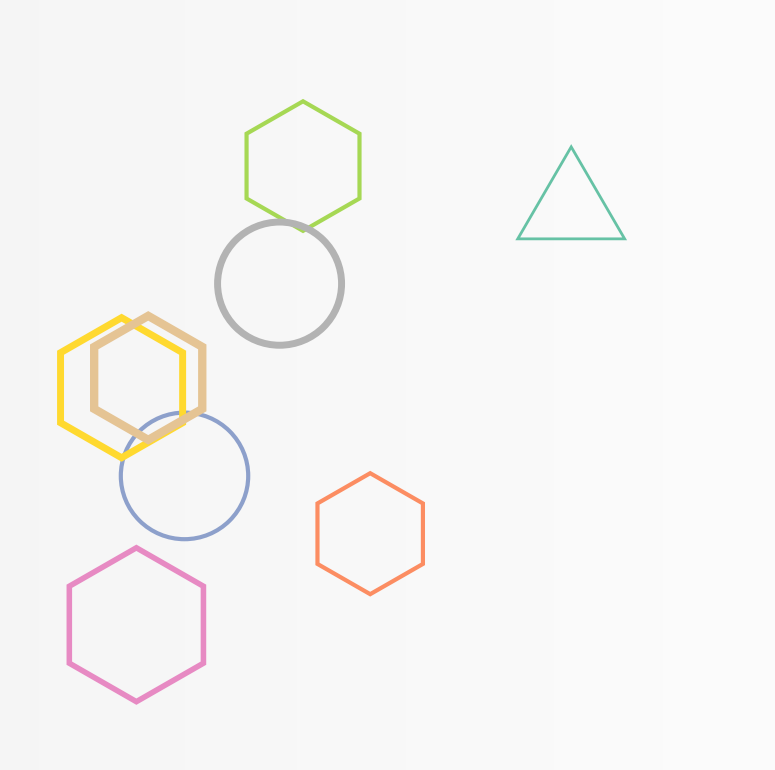[{"shape": "triangle", "thickness": 1, "radius": 0.4, "center": [0.737, 0.73]}, {"shape": "hexagon", "thickness": 1.5, "radius": 0.39, "center": [0.478, 0.307]}, {"shape": "circle", "thickness": 1.5, "radius": 0.41, "center": [0.238, 0.382]}, {"shape": "hexagon", "thickness": 2, "radius": 0.5, "center": [0.176, 0.189]}, {"shape": "hexagon", "thickness": 1.5, "radius": 0.42, "center": [0.391, 0.784]}, {"shape": "hexagon", "thickness": 2.5, "radius": 0.45, "center": [0.157, 0.496]}, {"shape": "hexagon", "thickness": 3, "radius": 0.4, "center": [0.191, 0.509]}, {"shape": "circle", "thickness": 2.5, "radius": 0.4, "center": [0.361, 0.632]}]